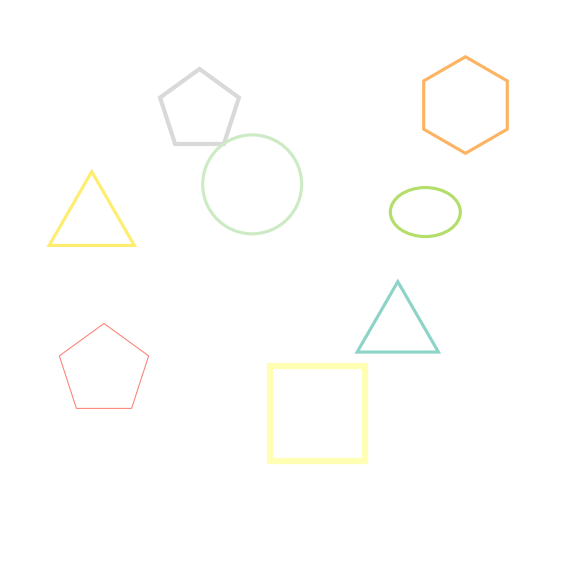[{"shape": "triangle", "thickness": 1.5, "radius": 0.41, "center": [0.689, 0.43]}, {"shape": "square", "thickness": 3, "radius": 0.41, "center": [0.55, 0.283]}, {"shape": "pentagon", "thickness": 0.5, "radius": 0.41, "center": [0.18, 0.358]}, {"shape": "hexagon", "thickness": 1.5, "radius": 0.42, "center": [0.806, 0.817]}, {"shape": "oval", "thickness": 1.5, "radius": 0.3, "center": [0.736, 0.632]}, {"shape": "pentagon", "thickness": 2, "radius": 0.36, "center": [0.345, 0.808]}, {"shape": "circle", "thickness": 1.5, "radius": 0.43, "center": [0.437, 0.68]}, {"shape": "triangle", "thickness": 1.5, "radius": 0.43, "center": [0.159, 0.617]}]